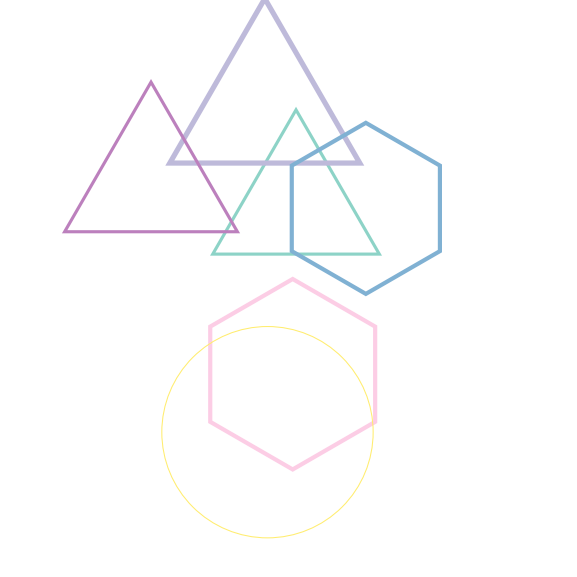[{"shape": "triangle", "thickness": 1.5, "radius": 0.83, "center": [0.513, 0.642]}, {"shape": "triangle", "thickness": 2.5, "radius": 0.95, "center": [0.459, 0.812]}, {"shape": "hexagon", "thickness": 2, "radius": 0.74, "center": [0.633, 0.638]}, {"shape": "hexagon", "thickness": 2, "radius": 0.82, "center": [0.507, 0.351]}, {"shape": "triangle", "thickness": 1.5, "radius": 0.86, "center": [0.262, 0.684]}, {"shape": "circle", "thickness": 0.5, "radius": 0.91, "center": [0.463, 0.251]}]